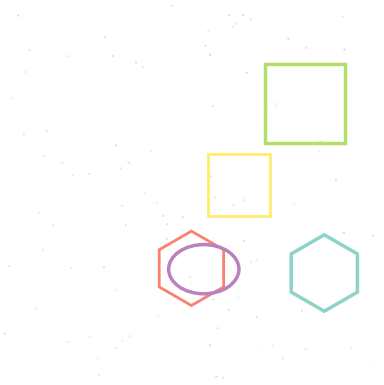[{"shape": "hexagon", "thickness": 2.5, "radius": 0.5, "center": [0.842, 0.291]}, {"shape": "hexagon", "thickness": 2, "radius": 0.48, "center": [0.497, 0.303]}, {"shape": "square", "thickness": 2.5, "radius": 0.52, "center": [0.793, 0.731]}, {"shape": "oval", "thickness": 2.5, "radius": 0.46, "center": [0.529, 0.301]}, {"shape": "square", "thickness": 2, "radius": 0.4, "center": [0.62, 0.52]}]